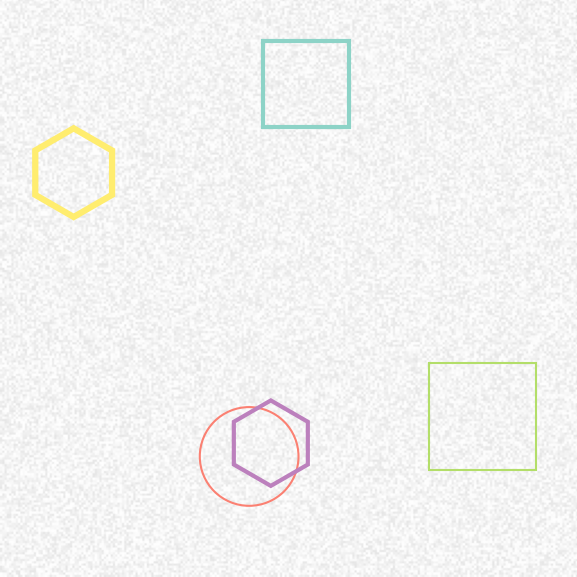[{"shape": "square", "thickness": 2, "radius": 0.37, "center": [0.53, 0.854]}, {"shape": "circle", "thickness": 1, "radius": 0.43, "center": [0.431, 0.209]}, {"shape": "square", "thickness": 1, "radius": 0.46, "center": [0.835, 0.278]}, {"shape": "hexagon", "thickness": 2, "radius": 0.37, "center": [0.469, 0.232]}, {"shape": "hexagon", "thickness": 3, "radius": 0.38, "center": [0.128, 0.7]}]